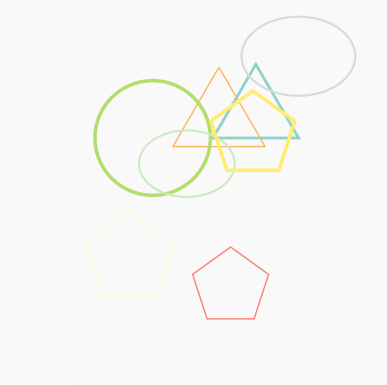[{"shape": "triangle", "thickness": 2, "radius": 0.64, "center": [0.66, 0.705]}, {"shape": "pentagon", "thickness": 0.5, "radius": 0.59, "center": [0.333, 0.33]}, {"shape": "pentagon", "thickness": 1, "radius": 0.52, "center": [0.595, 0.255]}, {"shape": "triangle", "thickness": 1, "radius": 0.69, "center": [0.565, 0.688]}, {"shape": "circle", "thickness": 2.5, "radius": 0.74, "center": [0.394, 0.642]}, {"shape": "oval", "thickness": 1.5, "radius": 0.73, "center": [0.77, 0.854]}, {"shape": "oval", "thickness": 1.5, "radius": 0.62, "center": [0.482, 0.575]}, {"shape": "pentagon", "thickness": 2.5, "radius": 0.57, "center": [0.652, 0.65]}]